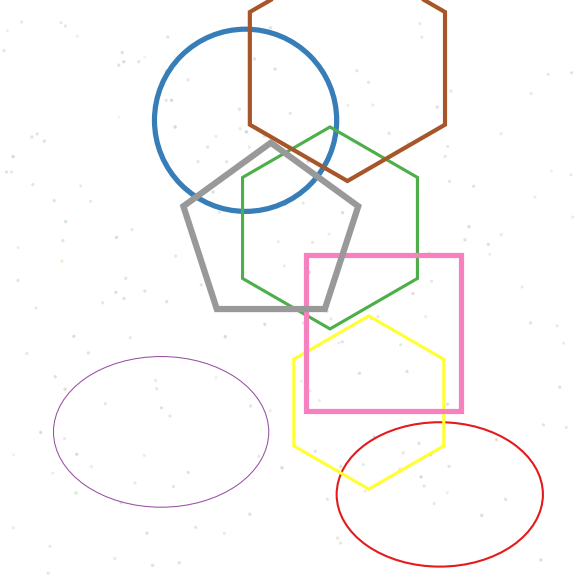[{"shape": "oval", "thickness": 1, "radius": 0.89, "center": [0.762, 0.143]}, {"shape": "circle", "thickness": 2.5, "radius": 0.79, "center": [0.425, 0.791]}, {"shape": "hexagon", "thickness": 1.5, "radius": 0.87, "center": [0.571, 0.604]}, {"shape": "oval", "thickness": 0.5, "radius": 0.93, "center": [0.279, 0.251]}, {"shape": "hexagon", "thickness": 1.5, "radius": 0.75, "center": [0.639, 0.302]}, {"shape": "hexagon", "thickness": 2, "radius": 0.98, "center": [0.602, 0.881]}, {"shape": "square", "thickness": 2.5, "radius": 0.67, "center": [0.664, 0.423]}, {"shape": "pentagon", "thickness": 3, "radius": 0.8, "center": [0.469, 0.593]}]